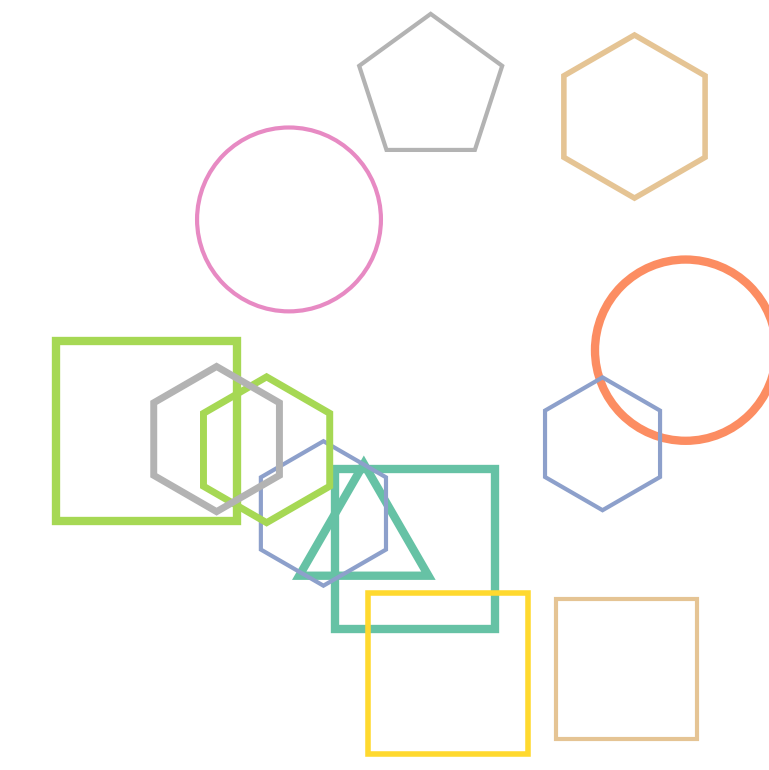[{"shape": "triangle", "thickness": 3, "radius": 0.48, "center": [0.473, 0.301]}, {"shape": "square", "thickness": 3, "radius": 0.52, "center": [0.539, 0.287]}, {"shape": "circle", "thickness": 3, "radius": 0.59, "center": [0.89, 0.545]}, {"shape": "hexagon", "thickness": 1.5, "radius": 0.47, "center": [0.42, 0.333]}, {"shape": "hexagon", "thickness": 1.5, "radius": 0.43, "center": [0.783, 0.424]}, {"shape": "circle", "thickness": 1.5, "radius": 0.6, "center": [0.375, 0.715]}, {"shape": "square", "thickness": 3, "radius": 0.59, "center": [0.19, 0.44]}, {"shape": "hexagon", "thickness": 2.5, "radius": 0.47, "center": [0.346, 0.416]}, {"shape": "square", "thickness": 2, "radius": 0.52, "center": [0.582, 0.126]}, {"shape": "square", "thickness": 1.5, "radius": 0.46, "center": [0.814, 0.131]}, {"shape": "hexagon", "thickness": 2, "radius": 0.53, "center": [0.824, 0.849]}, {"shape": "pentagon", "thickness": 1.5, "radius": 0.49, "center": [0.559, 0.884]}, {"shape": "hexagon", "thickness": 2.5, "radius": 0.47, "center": [0.281, 0.43]}]